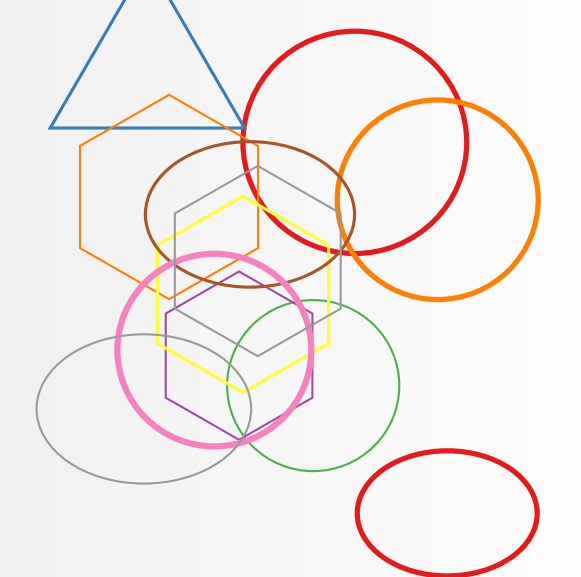[{"shape": "oval", "thickness": 2.5, "radius": 0.77, "center": [0.769, 0.11]}, {"shape": "circle", "thickness": 2.5, "radius": 0.96, "center": [0.61, 0.753]}, {"shape": "triangle", "thickness": 1.5, "radius": 0.97, "center": [0.254, 0.874]}, {"shape": "circle", "thickness": 1, "radius": 0.74, "center": [0.539, 0.331]}, {"shape": "hexagon", "thickness": 1, "radius": 0.73, "center": [0.411, 0.383]}, {"shape": "hexagon", "thickness": 1, "radius": 0.88, "center": [0.291, 0.658]}, {"shape": "circle", "thickness": 2.5, "radius": 0.86, "center": [0.753, 0.653]}, {"shape": "hexagon", "thickness": 1.5, "radius": 0.85, "center": [0.418, 0.489]}, {"shape": "oval", "thickness": 1.5, "radius": 0.9, "center": [0.43, 0.628]}, {"shape": "circle", "thickness": 3, "radius": 0.83, "center": [0.369, 0.393]}, {"shape": "hexagon", "thickness": 1, "radius": 0.82, "center": [0.443, 0.547]}, {"shape": "oval", "thickness": 1, "radius": 0.92, "center": [0.248, 0.291]}]